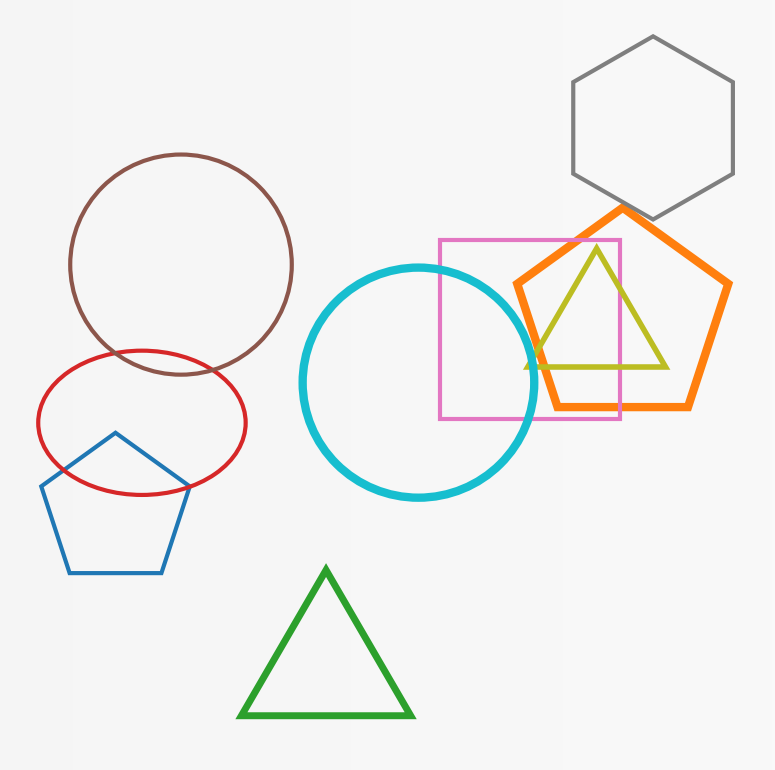[{"shape": "pentagon", "thickness": 1.5, "radius": 0.5, "center": [0.149, 0.337]}, {"shape": "pentagon", "thickness": 3, "radius": 0.72, "center": [0.804, 0.587]}, {"shape": "triangle", "thickness": 2.5, "radius": 0.63, "center": [0.421, 0.134]}, {"shape": "oval", "thickness": 1.5, "radius": 0.67, "center": [0.183, 0.451]}, {"shape": "circle", "thickness": 1.5, "radius": 0.71, "center": [0.234, 0.656]}, {"shape": "square", "thickness": 1.5, "radius": 0.58, "center": [0.684, 0.572]}, {"shape": "hexagon", "thickness": 1.5, "radius": 0.59, "center": [0.843, 0.834]}, {"shape": "triangle", "thickness": 2, "radius": 0.51, "center": [0.77, 0.575]}, {"shape": "circle", "thickness": 3, "radius": 0.75, "center": [0.54, 0.503]}]